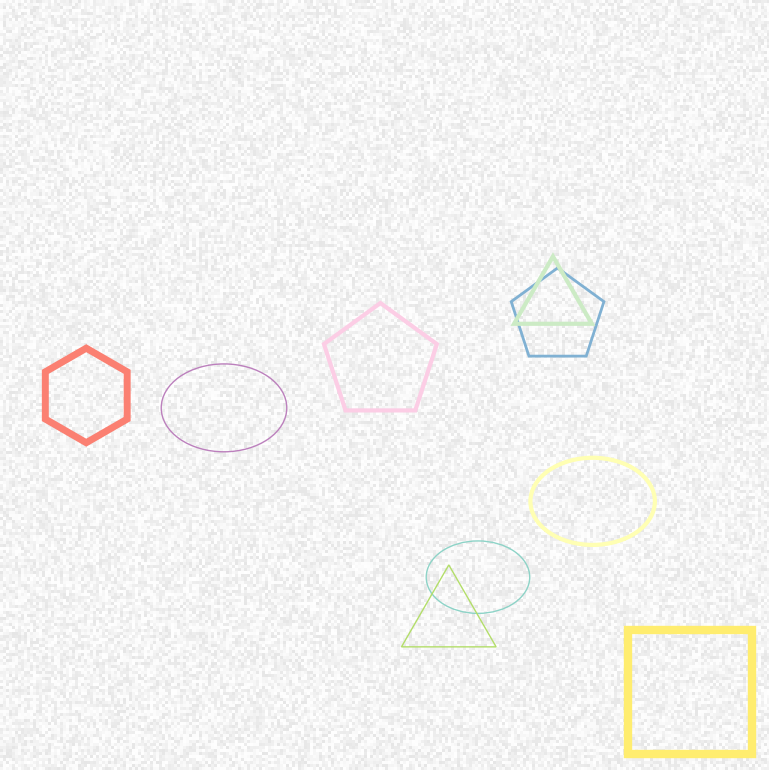[{"shape": "oval", "thickness": 0.5, "radius": 0.34, "center": [0.621, 0.25]}, {"shape": "oval", "thickness": 1.5, "radius": 0.4, "center": [0.77, 0.349]}, {"shape": "hexagon", "thickness": 2.5, "radius": 0.31, "center": [0.112, 0.486]}, {"shape": "pentagon", "thickness": 1, "radius": 0.32, "center": [0.724, 0.589]}, {"shape": "triangle", "thickness": 0.5, "radius": 0.35, "center": [0.583, 0.195]}, {"shape": "pentagon", "thickness": 1.5, "radius": 0.39, "center": [0.494, 0.529]}, {"shape": "oval", "thickness": 0.5, "radius": 0.41, "center": [0.291, 0.47]}, {"shape": "triangle", "thickness": 1.5, "radius": 0.29, "center": [0.718, 0.609]}, {"shape": "square", "thickness": 3, "radius": 0.4, "center": [0.896, 0.101]}]